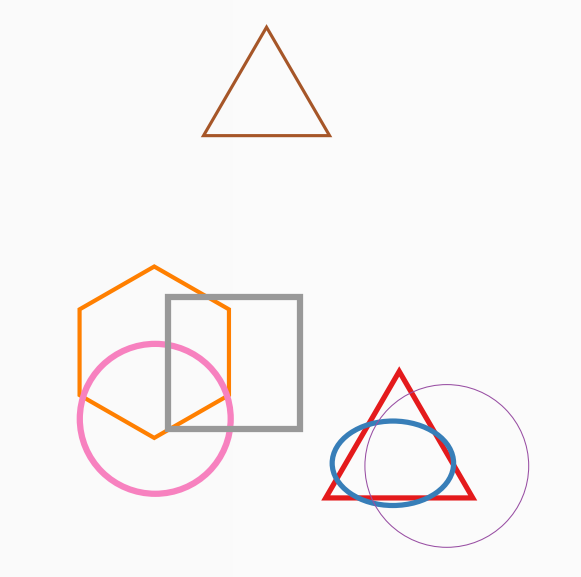[{"shape": "triangle", "thickness": 2.5, "radius": 0.73, "center": [0.687, 0.21]}, {"shape": "oval", "thickness": 2.5, "radius": 0.52, "center": [0.676, 0.197]}, {"shape": "circle", "thickness": 0.5, "radius": 0.7, "center": [0.769, 0.192]}, {"shape": "hexagon", "thickness": 2, "radius": 0.74, "center": [0.265, 0.389]}, {"shape": "triangle", "thickness": 1.5, "radius": 0.63, "center": [0.459, 0.827]}, {"shape": "circle", "thickness": 3, "radius": 0.65, "center": [0.267, 0.274]}, {"shape": "square", "thickness": 3, "radius": 0.57, "center": [0.403, 0.371]}]